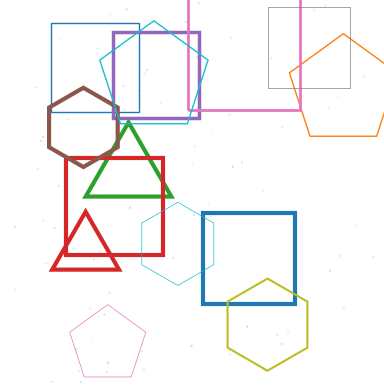[{"shape": "square", "thickness": 1, "radius": 0.57, "center": [0.246, 0.825]}, {"shape": "square", "thickness": 3, "radius": 0.59, "center": [0.647, 0.329]}, {"shape": "pentagon", "thickness": 1, "radius": 0.74, "center": [0.892, 0.765]}, {"shape": "triangle", "thickness": 3, "radius": 0.64, "center": [0.334, 0.554]}, {"shape": "square", "thickness": 3, "radius": 0.63, "center": [0.299, 0.464]}, {"shape": "triangle", "thickness": 3, "radius": 0.5, "center": [0.222, 0.35]}, {"shape": "square", "thickness": 2.5, "radius": 0.56, "center": [0.404, 0.806]}, {"shape": "hexagon", "thickness": 3, "radius": 0.51, "center": [0.217, 0.669]}, {"shape": "square", "thickness": 2, "radius": 0.73, "center": [0.634, 0.862]}, {"shape": "pentagon", "thickness": 0.5, "radius": 0.52, "center": [0.28, 0.105]}, {"shape": "square", "thickness": 0.5, "radius": 0.53, "center": [0.803, 0.876]}, {"shape": "hexagon", "thickness": 1.5, "radius": 0.6, "center": [0.695, 0.157]}, {"shape": "hexagon", "thickness": 0.5, "radius": 0.54, "center": [0.462, 0.367]}, {"shape": "pentagon", "thickness": 1, "radius": 0.74, "center": [0.4, 0.798]}]